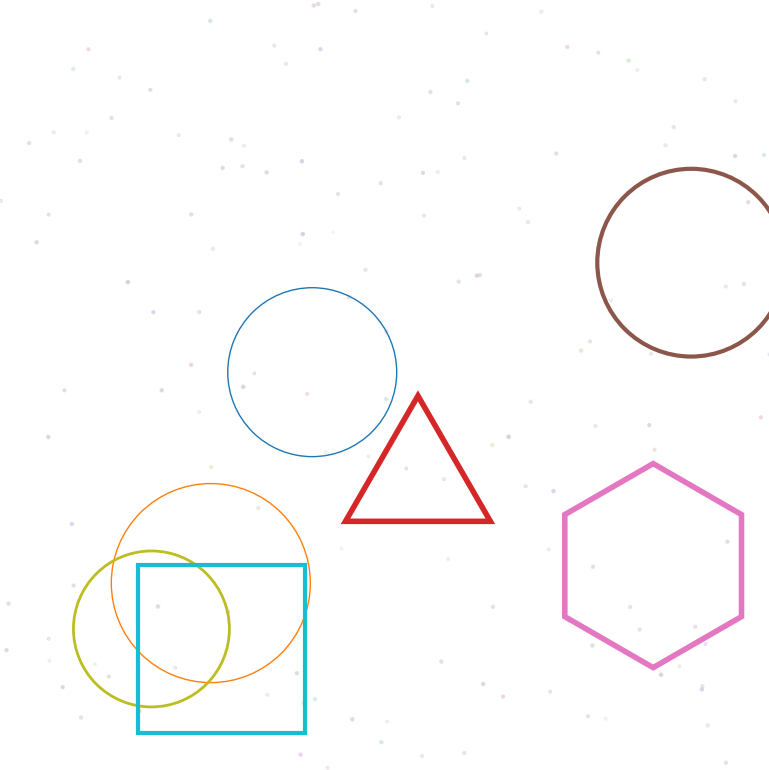[{"shape": "circle", "thickness": 0.5, "radius": 0.55, "center": [0.405, 0.517]}, {"shape": "circle", "thickness": 0.5, "radius": 0.65, "center": [0.274, 0.243]}, {"shape": "triangle", "thickness": 2, "radius": 0.54, "center": [0.543, 0.377]}, {"shape": "circle", "thickness": 1.5, "radius": 0.61, "center": [0.898, 0.659]}, {"shape": "hexagon", "thickness": 2, "radius": 0.66, "center": [0.848, 0.265]}, {"shape": "circle", "thickness": 1, "radius": 0.51, "center": [0.197, 0.183]}, {"shape": "square", "thickness": 1.5, "radius": 0.54, "center": [0.288, 0.157]}]